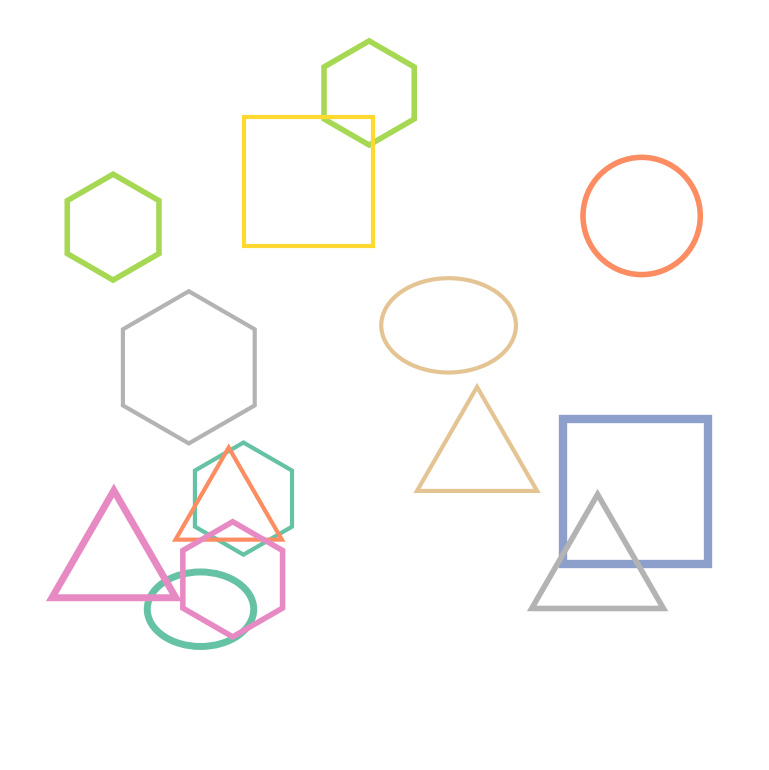[{"shape": "oval", "thickness": 2.5, "radius": 0.35, "center": [0.26, 0.209]}, {"shape": "hexagon", "thickness": 1.5, "radius": 0.36, "center": [0.316, 0.352]}, {"shape": "triangle", "thickness": 1.5, "radius": 0.4, "center": [0.297, 0.339]}, {"shape": "circle", "thickness": 2, "radius": 0.38, "center": [0.833, 0.72]}, {"shape": "square", "thickness": 3, "radius": 0.47, "center": [0.825, 0.362]}, {"shape": "hexagon", "thickness": 2, "radius": 0.37, "center": [0.302, 0.248]}, {"shape": "triangle", "thickness": 2.5, "radius": 0.46, "center": [0.148, 0.27]}, {"shape": "hexagon", "thickness": 2, "radius": 0.34, "center": [0.147, 0.705]}, {"shape": "hexagon", "thickness": 2, "radius": 0.34, "center": [0.479, 0.879]}, {"shape": "square", "thickness": 1.5, "radius": 0.42, "center": [0.401, 0.764]}, {"shape": "triangle", "thickness": 1.5, "radius": 0.45, "center": [0.62, 0.407]}, {"shape": "oval", "thickness": 1.5, "radius": 0.44, "center": [0.583, 0.577]}, {"shape": "triangle", "thickness": 2, "radius": 0.49, "center": [0.776, 0.259]}, {"shape": "hexagon", "thickness": 1.5, "radius": 0.49, "center": [0.245, 0.523]}]